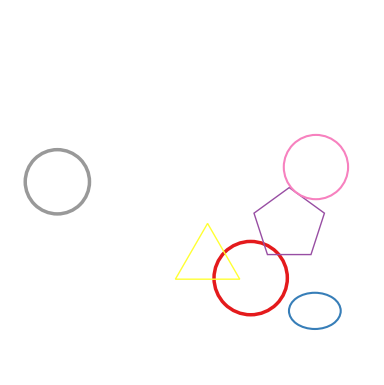[{"shape": "circle", "thickness": 2.5, "radius": 0.48, "center": [0.651, 0.278]}, {"shape": "oval", "thickness": 1.5, "radius": 0.34, "center": [0.818, 0.193]}, {"shape": "pentagon", "thickness": 1, "radius": 0.48, "center": [0.751, 0.417]}, {"shape": "triangle", "thickness": 1, "radius": 0.48, "center": [0.539, 0.323]}, {"shape": "circle", "thickness": 1.5, "radius": 0.42, "center": [0.821, 0.566]}, {"shape": "circle", "thickness": 2.5, "radius": 0.42, "center": [0.149, 0.528]}]